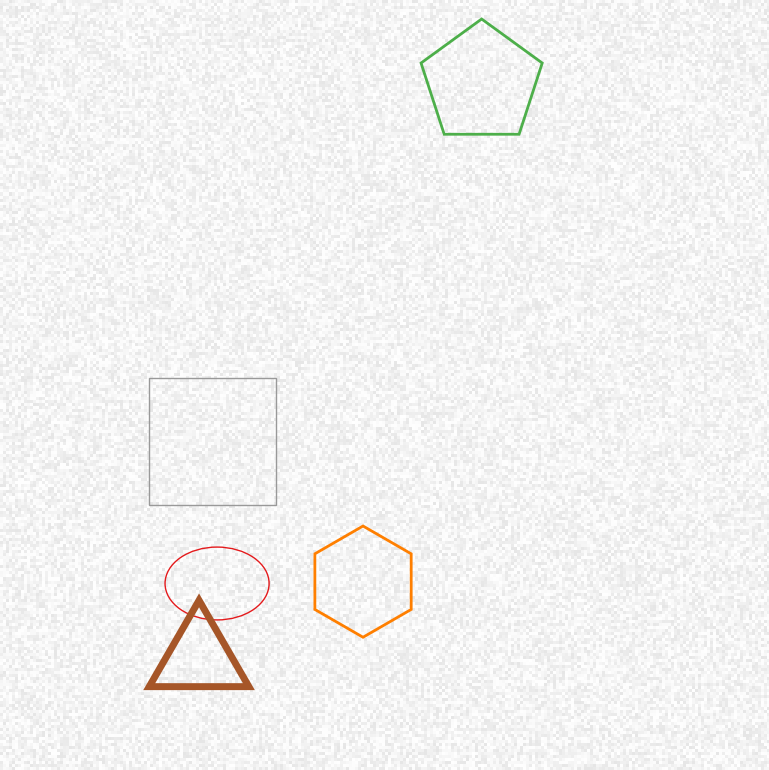[{"shape": "oval", "thickness": 0.5, "radius": 0.34, "center": [0.282, 0.242]}, {"shape": "pentagon", "thickness": 1, "radius": 0.41, "center": [0.626, 0.893]}, {"shape": "hexagon", "thickness": 1, "radius": 0.36, "center": [0.471, 0.245]}, {"shape": "triangle", "thickness": 2.5, "radius": 0.37, "center": [0.259, 0.146]}, {"shape": "square", "thickness": 0.5, "radius": 0.41, "center": [0.276, 0.427]}]